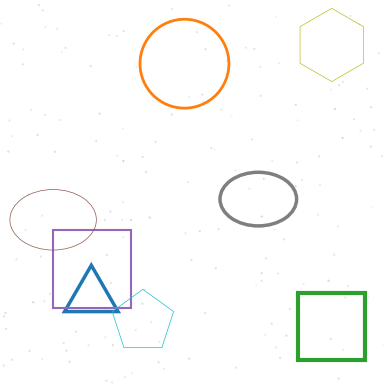[{"shape": "triangle", "thickness": 2.5, "radius": 0.4, "center": [0.237, 0.231]}, {"shape": "circle", "thickness": 2, "radius": 0.58, "center": [0.479, 0.835]}, {"shape": "square", "thickness": 3, "radius": 0.43, "center": [0.86, 0.151]}, {"shape": "square", "thickness": 1.5, "radius": 0.51, "center": [0.238, 0.301]}, {"shape": "oval", "thickness": 0.5, "radius": 0.56, "center": [0.138, 0.429]}, {"shape": "oval", "thickness": 2.5, "radius": 0.5, "center": [0.671, 0.483]}, {"shape": "hexagon", "thickness": 0.5, "radius": 0.48, "center": [0.862, 0.883]}, {"shape": "pentagon", "thickness": 0.5, "radius": 0.42, "center": [0.371, 0.165]}]